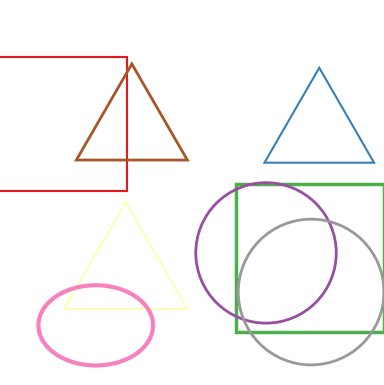[{"shape": "square", "thickness": 1.5, "radius": 0.87, "center": [0.155, 0.678]}, {"shape": "triangle", "thickness": 1.5, "radius": 0.82, "center": [0.829, 0.66]}, {"shape": "square", "thickness": 2.5, "radius": 0.96, "center": [0.805, 0.33]}, {"shape": "circle", "thickness": 2, "radius": 0.91, "center": [0.691, 0.343]}, {"shape": "triangle", "thickness": 0.5, "radius": 0.92, "center": [0.327, 0.29]}, {"shape": "triangle", "thickness": 2, "radius": 0.83, "center": [0.342, 0.668]}, {"shape": "oval", "thickness": 3, "radius": 0.74, "center": [0.249, 0.155]}, {"shape": "circle", "thickness": 2, "radius": 0.95, "center": [0.808, 0.241]}]